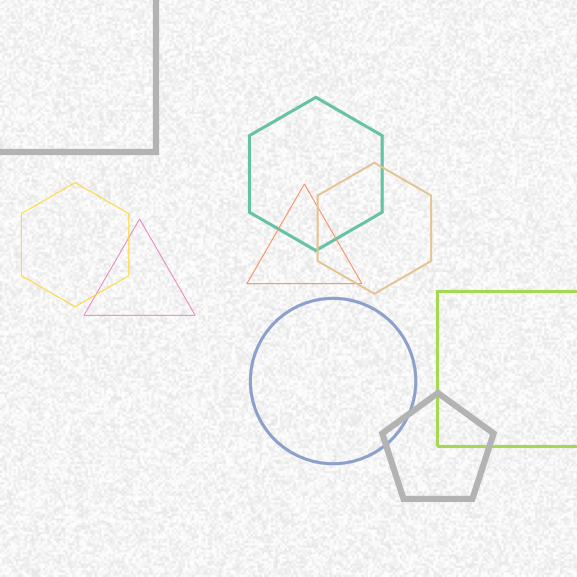[{"shape": "hexagon", "thickness": 1.5, "radius": 0.66, "center": [0.547, 0.698]}, {"shape": "triangle", "thickness": 0.5, "radius": 0.57, "center": [0.527, 0.566]}, {"shape": "circle", "thickness": 1.5, "radius": 0.72, "center": [0.577, 0.339]}, {"shape": "triangle", "thickness": 0.5, "radius": 0.56, "center": [0.242, 0.509]}, {"shape": "square", "thickness": 1.5, "radius": 0.67, "center": [0.892, 0.361]}, {"shape": "hexagon", "thickness": 0.5, "radius": 0.54, "center": [0.13, 0.576]}, {"shape": "hexagon", "thickness": 1, "radius": 0.57, "center": [0.648, 0.604]}, {"shape": "square", "thickness": 3, "radius": 0.72, "center": [0.126, 0.881]}, {"shape": "pentagon", "thickness": 3, "radius": 0.51, "center": [0.758, 0.217]}]